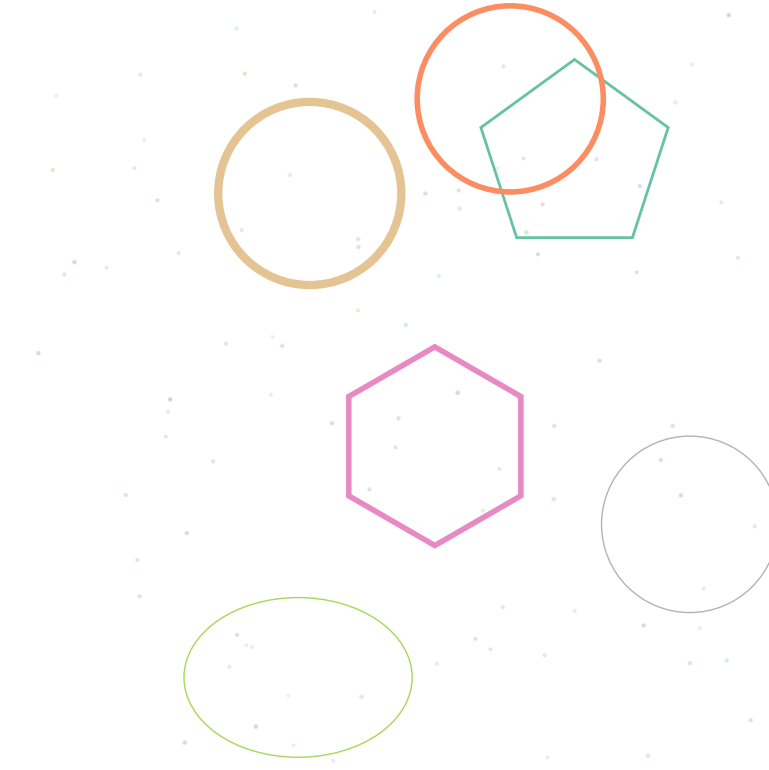[{"shape": "pentagon", "thickness": 1, "radius": 0.64, "center": [0.746, 0.795]}, {"shape": "circle", "thickness": 2, "radius": 0.6, "center": [0.663, 0.872]}, {"shape": "hexagon", "thickness": 2, "radius": 0.64, "center": [0.565, 0.421]}, {"shape": "oval", "thickness": 0.5, "radius": 0.74, "center": [0.387, 0.12]}, {"shape": "circle", "thickness": 3, "radius": 0.59, "center": [0.402, 0.749]}, {"shape": "circle", "thickness": 0.5, "radius": 0.57, "center": [0.896, 0.319]}]